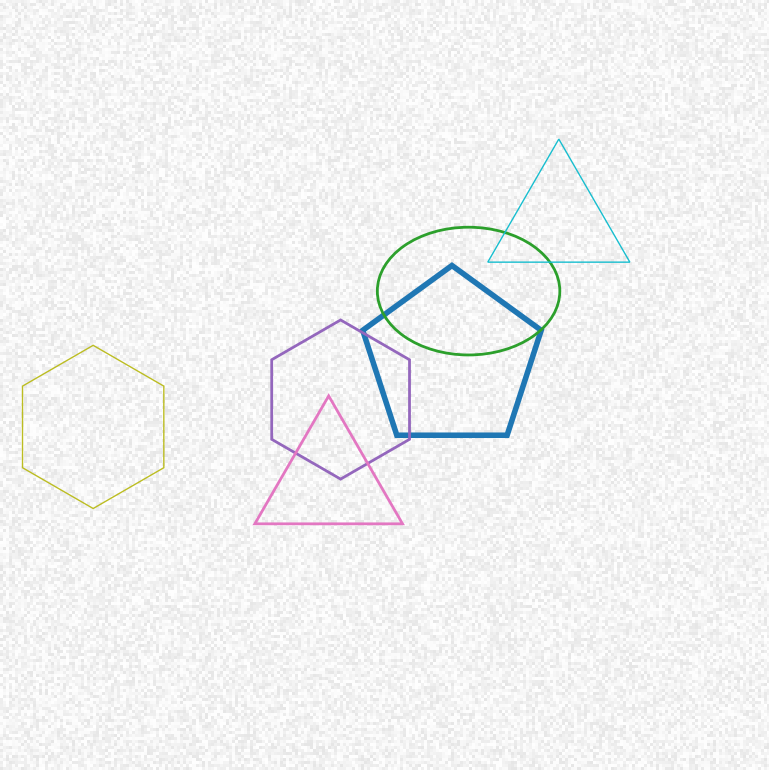[{"shape": "pentagon", "thickness": 2, "radius": 0.61, "center": [0.587, 0.533]}, {"shape": "oval", "thickness": 1, "radius": 0.59, "center": [0.609, 0.622]}, {"shape": "hexagon", "thickness": 1, "radius": 0.52, "center": [0.442, 0.481]}, {"shape": "triangle", "thickness": 1, "radius": 0.55, "center": [0.427, 0.375]}, {"shape": "hexagon", "thickness": 0.5, "radius": 0.53, "center": [0.121, 0.446]}, {"shape": "triangle", "thickness": 0.5, "radius": 0.53, "center": [0.726, 0.713]}]